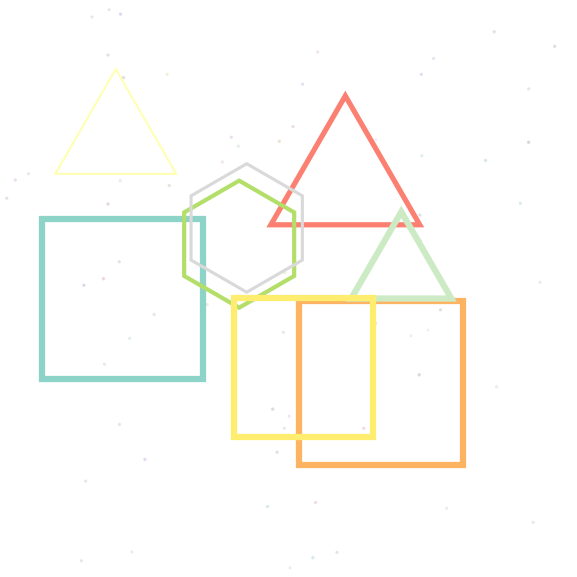[{"shape": "square", "thickness": 3, "radius": 0.7, "center": [0.212, 0.482]}, {"shape": "triangle", "thickness": 1, "radius": 0.6, "center": [0.2, 0.759]}, {"shape": "triangle", "thickness": 2.5, "radius": 0.74, "center": [0.598, 0.684]}, {"shape": "square", "thickness": 3, "radius": 0.71, "center": [0.659, 0.336]}, {"shape": "hexagon", "thickness": 2, "radius": 0.55, "center": [0.414, 0.576]}, {"shape": "hexagon", "thickness": 1.5, "radius": 0.56, "center": [0.427, 0.604]}, {"shape": "triangle", "thickness": 3, "radius": 0.5, "center": [0.695, 0.532]}, {"shape": "square", "thickness": 3, "radius": 0.6, "center": [0.526, 0.363]}]